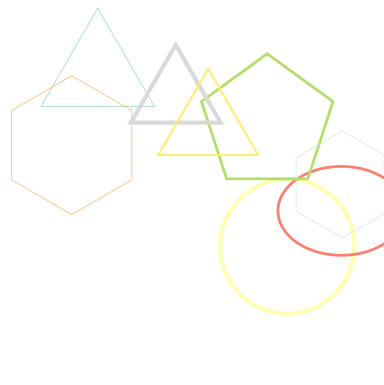[{"shape": "triangle", "thickness": 0.5, "radius": 0.85, "center": [0.254, 0.809]}, {"shape": "circle", "thickness": 3, "radius": 0.87, "center": [0.746, 0.36]}, {"shape": "oval", "thickness": 2, "radius": 0.82, "center": [0.887, 0.452]}, {"shape": "hexagon", "thickness": 0.5, "radius": 0.9, "center": [0.186, 0.623]}, {"shape": "pentagon", "thickness": 2, "radius": 0.9, "center": [0.694, 0.681]}, {"shape": "triangle", "thickness": 3, "radius": 0.67, "center": [0.456, 0.749]}, {"shape": "hexagon", "thickness": 0.5, "radius": 0.7, "center": [0.889, 0.521]}, {"shape": "triangle", "thickness": 1.5, "radius": 0.75, "center": [0.541, 0.672]}]